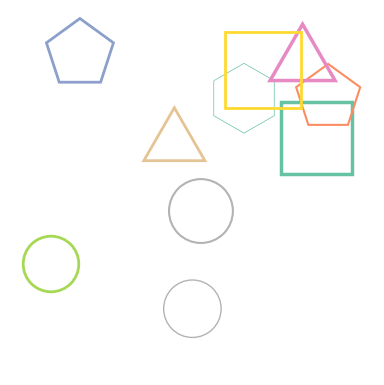[{"shape": "square", "thickness": 2.5, "radius": 0.46, "center": [0.822, 0.642]}, {"shape": "hexagon", "thickness": 0.5, "radius": 0.45, "center": [0.634, 0.745]}, {"shape": "pentagon", "thickness": 1.5, "radius": 0.44, "center": [0.852, 0.746]}, {"shape": "pentagon", "thickness": 2, "radius": 0.46, "center": [0.208, 0.86]}, {"shape": "triangle", "thickness": 2.5, "radius": 0.49, "center": [0.786, 0.84]}, {"shape": "circle", "thickness": 2, "radius": 0.36, "center": [0.132, 0.314]}, {"shape": "square", "thickness": 2, "radius": 0.49, "center": [0.683, 0.818]}, {"shape": "triangle", "thickness": 2, "radius": 0.46, "center": [0.453, 0.628]}, {"shape": "circle", "thickness": 1.5, "radius": 0.41, "center": [0.522, 0.452]}, {"shape": "circle", "thickness": 1, "radius": 0.37, "center": [0.5, 0.198]}]